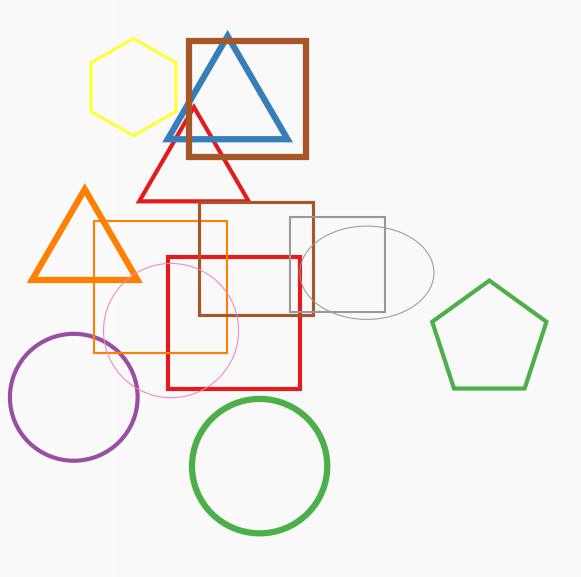[{"shape": "square", "thickness": 2, "radius": 0.57, "center": [0.403, 0.44]}, {"shape": "triangle", "thickness": 2, "radius": 0.54, "center": [0.334, 0.705]}, {"shape": "triangle", "thickness": 3, "radius": 0.6, "center": [0.392, 0.818]}, {"shape": "circle", "thickness": 3, "radius": 0.58, "center": [0.447, 0.192]}, {"shape": "pentagon", "thickness": 2, "radius": 0.52, "center": [0.842, 0.41]}, {"shape": "circle", "thickness": 2, "radius": 0.55, "center": [0.127, 0.311]}, {"shape": "triangle", "thickness": 3, "radius": 0.52, "center": [0.146, 0.567]}, {"shape": "square", "thickness": 1, "radius": 0.57, "center": [0.276, 0.502]}, {"shape": "hexagon", "thickness": 1.5, "radius": 0.42, "center": [0.23, 0.848]}, {"shape": "square", "thickness": 3, "radius": 0.5, "center": [0.425, 0.828]}, {"shape": "square", "thickness": 1.5, "radius": 0.49, "center": [0.44, 0.551]}, {"shape": "circle", "thickness": 0.5, "radius": 0.58, "center": [0.294, 0.427]}, {"shape": "square", "thickness": 1, "radius": 0.41, "center": [0.58, 0.541]}, {"shape": "oval", "thickness": 0.5, "radius": 0.58, "center": [0.631, 0.527]}]